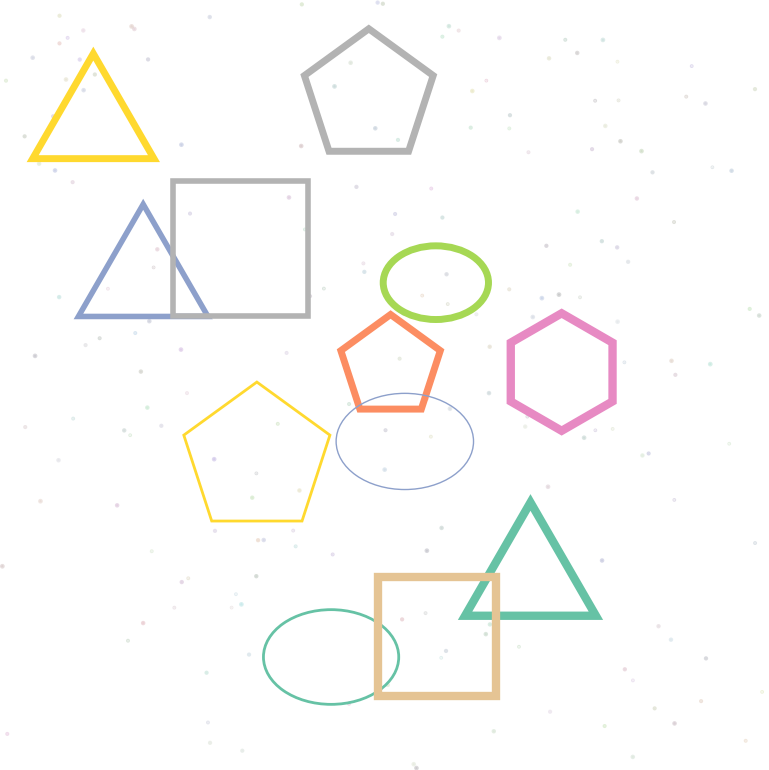[{"shape": "oval", "thickness": 1, "radius": 0.44, "center": [0.43, 0.147]}, {"shape": "triangle", "thickness": 3, "radius": 0.49, "center": [0.689, 0.249]}, {"shape": "pentagon", "thickness": 2.5, "radius": 0.34, "center": [0.507, 0.524]}, {"shape": "oval", "thickness": 0.5, "radius": 0.45, "center": [0.526, 0.427]}, {"shape": "triangle", "thickness": 2, "radius": 0.49, "center": [0.186, 0.638]}, {"shape": "hexagon", "thickness": 3, "radius": 0.38, "center": [0.729, 0.517]}, {"shape": "oval", "thickness": 2.5, "radius": 0.34, "center": [0.566, 0.633]}, {"shape": "pentagon", "thickness": 1, "radius": 0.5, "center": [0.334, 0.404]}, {"shape": "triangle", "thickness": 2.5, "radius": 0.45, "center": [0.121, 0.839]}, {"shape": "square", "thickness": 3, "radius": 0.38, "center": [0.567, 0.173]}, {"shape": "pentagon", "thickness": 2.5, "radius": 0.44, "center": [0.479, 0.875]}, {"shape": "square", "thickness": 2, "radius": 0.44, "center": [0.312, 0.677]}]